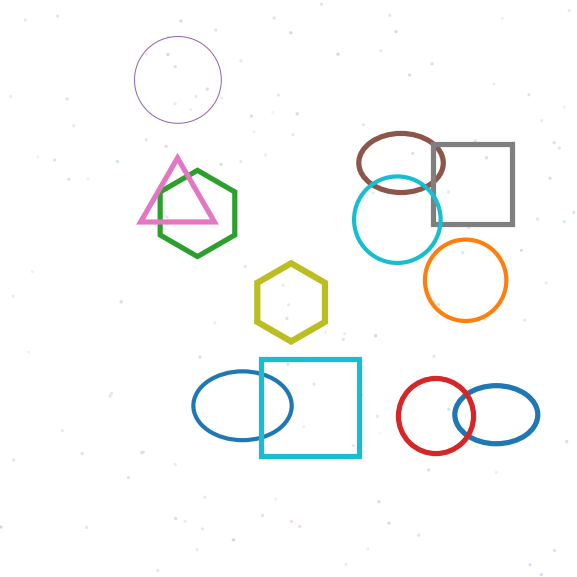[{"shape": "oval", "thickness": 2.5, "radius": 0.36, "center": [0.859, 0.281]}, {"shape": "oval", "thickness": 2, "radius": 0.43, "center": [0.42, 0.297]}, {"shape": "circle", "thickness": 2, "radius": 0.35, "center": [0.806, 0.514]}, {"shape": "hexagon", "thickness": 2.5, "radius": 0.37, "center": [0.342, 0.629]}, {"shape": "circle", "thickness": 2.5, "radius": 0.33, "center": [0.755, 0.279]}, {"shape": "circle", "thickness": 0.5, "radius": 0.38, "center": [0.308, 0.861]}, {"shape": "oval", "thickness": 2.5, "radius": 0.37, "center": [0.694, 0.717]}, {"shape": "triangle", "thickness": 2.5, "radius": 0.37, "center": [0.307, 0.652]}, {"shape": "square", "thickness": 2.5, "radius": 0.34, "center": [0.818, 0.681]}, {"shape": "hexagon", "thickness": 3, "radius": 0.34, "center": [0.504, 0.476]}, {"shape": "square", "thickness": 2.5, "radius": 0.42, "center": [0.536, 0.294]}, {"shape": "circle", "thickness": 2, "radius": 0.37, "center": [0.688, 0.619]}]